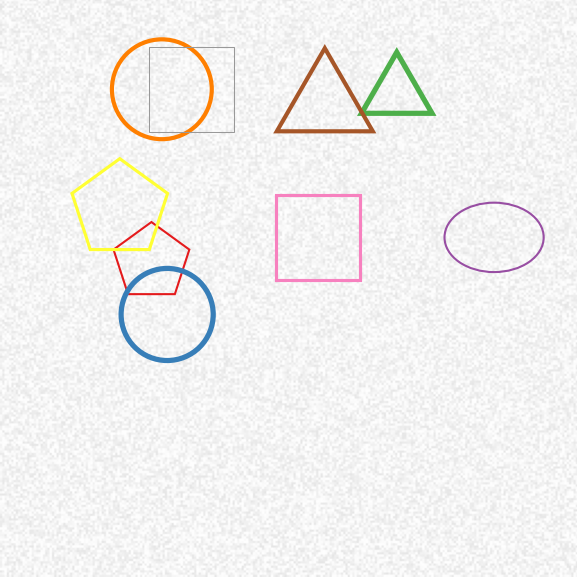[{"shape": "pentagon", "thickness": 1, "radius": 0.35, "center": [0.262, 0.546]}, {"shape": "circle", "thickness": 2.5, "radius": 0.4, "center": [0.289, 0.455]}, {"shape": "triangle", "thickness": 2.5, "radius": 0.35, "center": [0.687, 0.838]}, {"shape": "oval", "thickness": 1, "radius": 0.43, "center": [0.856, 0.588]}, {"shape": "circle", "thickness": 2, "radius": 0.43, "center": [0.28, 0.845]}, {"shape": "pentagon", "thickness": 1.5, "radius": 0.44, "center": [0.207, 0.637]}, {"shape": "triangle", "thickness": 2, "radius": 0.48, "center": [0.562, 0.82]}, {"shape": "square", "thickness": 1.5, "radius": 0.37, "center": [0.551, 0.588]}, {"shape": "square", "thickness": 0.5, "radius": 0.37, "center": [0.332, 0.844]}]